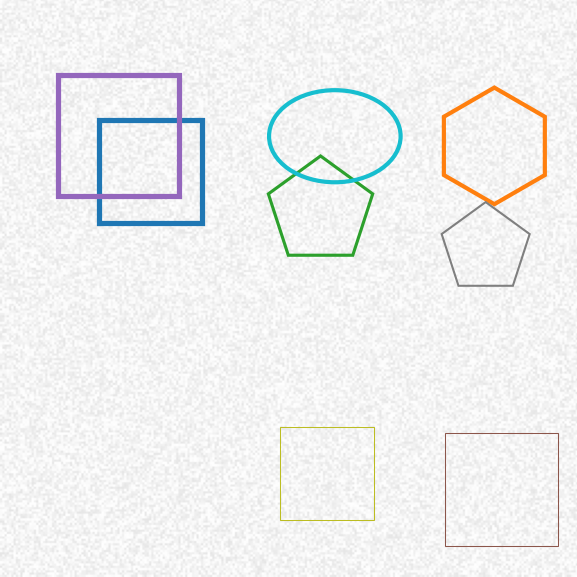[{"shape": "square", "thickness": 2.5, "radius": 0.45, "center": [0.26, 0.702]}, {"shape": "hexagon", "thickness": 2, "radius": 0.5, "center": [0.856, 0.746]}, {"shape": "pentagon", "thickness": 1.5, "radius": 0.47, "center": [0.555, 0.634]}, {"shape": "square", "thickness": 2.5, "radius": 0.52, "center": [0.206, 0.765]}, {"shape": "square", "thickness": 0.5, "radius": 0.49, "center": [0.868, 0.152]}, {"shape": "pentagon", "thickness": 1, "radius": 0.4, "center": [0.841, 0.569]}, {"shape": "square", "thickness": 0.5, "radius": 0.4, "center": [0.566, 0.179]}, {"shape": "oval", "thickness": 2, "radius": 0.57, "center": [0.58, 0.763]}]